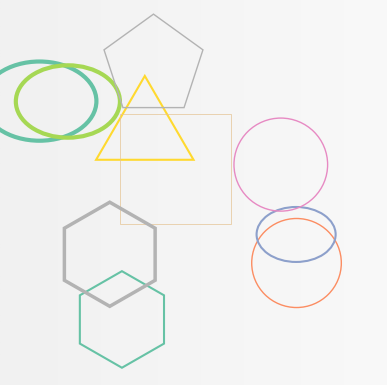[{"shape": "hexagon", "thickness": 1.5, "radius": 0.63, "center": [0.315, 0.17]}, {"shape": "oval", "thickness": 3, "radius": 0.73, "center": [0.102, 0.737]}, {"shape": "circle", "thickness": 1, "radius": 0.58, "center": [0.765, 0.317]}, {"shape": "oval", "thickness": 1.5, "radius": 0.51, "center": [0.764, 0.391]}, {"shape": "circle", "thickness": 1, "radius": 0.6, "center": [0.725, 0.572]}, {"shape": "oval", "thickness": 3, "radius": 0.67, "center": [0.175, 0.736]}, {"shape": "triangle", "thickness": 1.5, "radius": 0.73, "center": [0.374, 0.658]}, {"shape": "square", "thickness": 0.5, "radius": 0.72, "center": [0.453, 0.561]}, {"shape": "hexagon", "thickness": 2.5, "radius": 0.68, "center": [0.283, 0.34]}, {"shape": "pentagon", "thickness": 1, "radius": 0.67, "center": [0.396, 0.829]}]